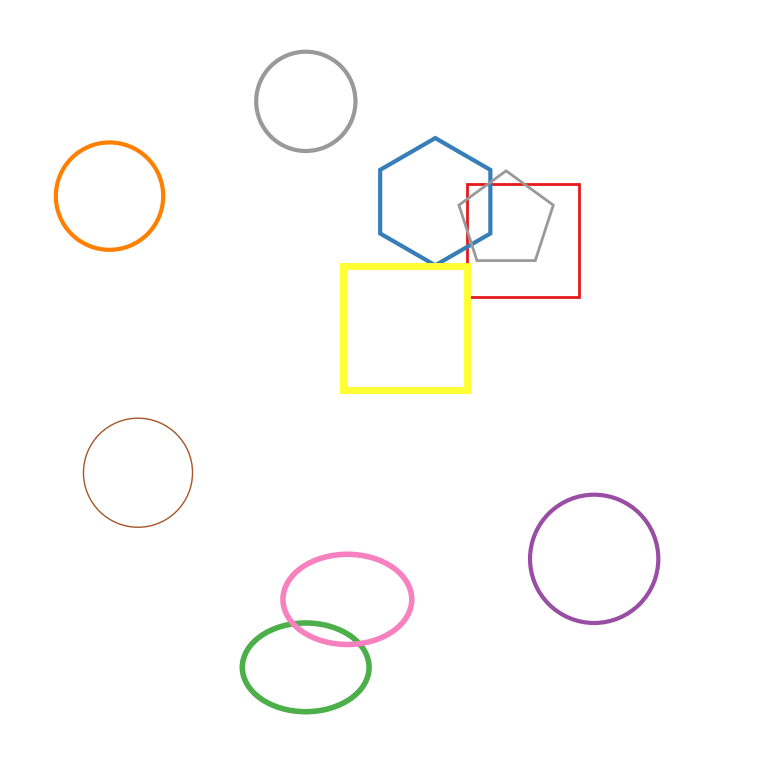[{"shape": "square", "thickness": 1, "radius": 0.36, "center": [0.679, 0.688]}, {"shape": "hexagon", "thickness": 1.5, "radius": 0.41, "center": [0.565, 0.738]}, {"shape": "oval", "thickness": 2, "radius": 0.41, "center": [0.397, 0.133]}, {"shape": "circle", "thickness": 1.5, "radius": 0.42, "center": [0.772, 0.274]}, {"shape": "circle", "thickness": 1.5, "radius": 0.35, "center": [0.142, 0.745]}, {"shape": "square", "thickness": 2.5, "radius": 0.4, "center": [0.526, 0.574]}, {"shape": "circle", "thickness": 0.5, "radius": 0.35, "center": [0.179, 0.386]}, {"shape": "oval", "thickness": 2, "radius": 0.42, "center": [0.451, 0.222]}, {"shape": "circle", "thickness": 1.5, "radius": 0.32, "center": [0.397, 0.868]}, {"shape": "pentagon", "thickness": 1, "radius": 0.32, "center": [0.657, 0.714]}]